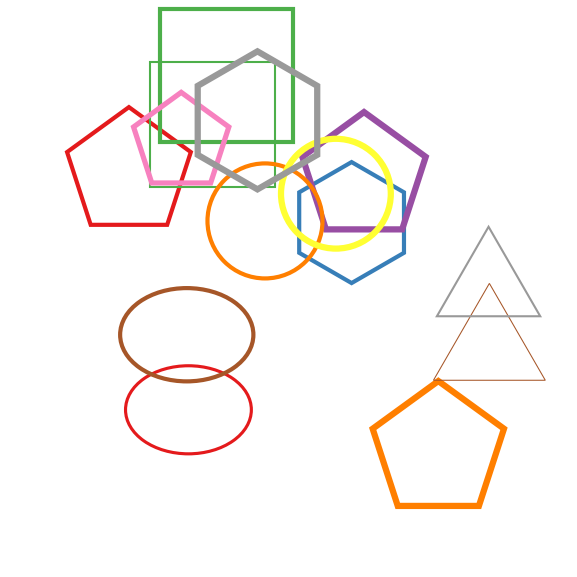[{"shape": "pentagon", "thickness": 2, "radius": 0.56, "center": [0.223, 0.701]}, {"shape": "oval", "thickness": 1.5, "radius": 0.54, "center": [0.326, 0.29]}, {"shape": "hexagon", "thickness": 2, "radius": 0.52, "center": [0.609, 0.614]}, {"shape": "square", "thickness": 1, "radius": 0.54, "center": [0.367, 0.783]}, {"shape": "square", "thickness": 2, "radius": 0.57, "center": [0.392, 0.869]}, {"shape": "pentagon", "thickness": 3, "radius": 0.56, "center": [0.63, 0.693]}, {"shape": "pentagon", "thickness": 3, "radius": 0.6, "center": [0.759, 0.22]}, {"shape": "circle", "thickness": 2, "radius": 0.5, "center": [0.459, 0.617]}, {"shape": "circle", "thickness": 3, "radius": 0.48, "center": [0.582, 0.664]}, {"shape": "triangle", "thickness": 0.5, "radius": 0.56, "center": [0.847, 0.397]}, {"shape": "oval", "thickness": 2, "radius": 0.58, "center": [0.323, 0.419]}, {"shape": "pentagon", "thickness": 2.5, "radius": 0.43, "center": [0.314, 0.752]}, {"shape": "triangle", "thickness": 1, "radius": 0.52, "center": [0.846, 0.503]}, {"shape": "hexagon", "thickness": 3, "radius": 0.6, "center": [0.446, 0.791]}]